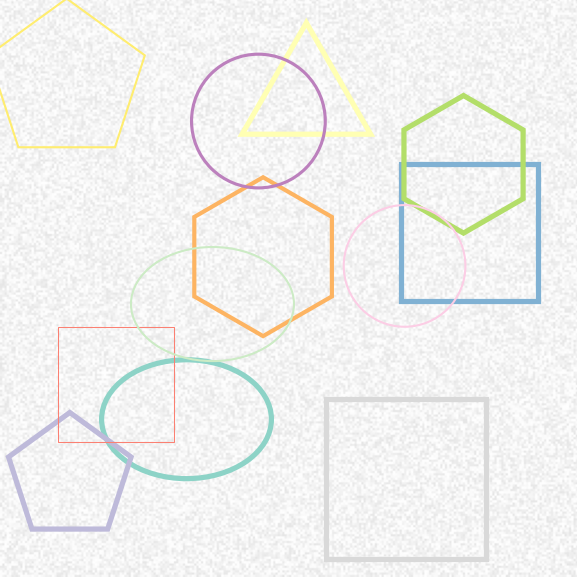[{"shape": "oval", "thickness": 2.5, "radius": 0.74, "center": [0.323, 0.273]}, {"shape": "triangle", "thickness": 2.5, "radius": 0.64, "center": [0.53, 0.831]}, {"shape": "pentagon", "thickness": 2.5, "radius": 0.56, "center": [0.121, 0.173]}, {"shape": "square", "thickness": 0.5, "radius": 0.5, "center": [0.201, 0.333]}, {"shape": "square", "thickness": 2.5, "radius": 0.59, "center": [0.813, 0.596]}, {"shape": "hexagon", "thickness": 2, "radius": 0.69, "center": [0.456, 0.555]}, {"shape": "hexagon", "thickness": 2.5, "radius": 0.6, "center": [0.803, 0.715]}, {"shape": "circle", "thickness": 1, "radius": 0.53, "center": [0.701, 0.539]}, {"shape": "square", "thickness": 2.5, "radius": 0.7, "center": [0.703, 0.17]}, {"shape": "circle", "thickness": 1.5, "radius": 0.58, "center": [0.447, 0.79]}, {"shape": "oval", "thickness": 1, "radius": 0.71, "center": [0.368, 0.473]}, {"shape": "pentagon", "thickness": 1, "radius": 0.71, "center": [0.115, 0.859]}]